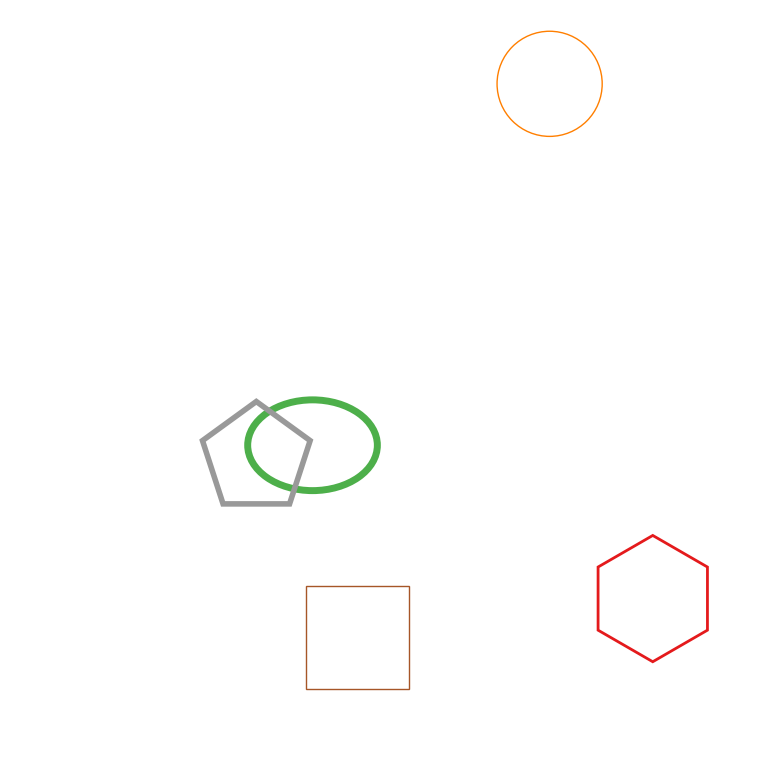[{"shape": "hexagon", "thickness": 1, "radius": 0.41, "center": [0.848, 0.223]}, {"shape": "oval", "thickness": 2.5, "radius": 0.42, "center": [0.406, 0.422]}, {"shape": "circle", "thickness": 0.5, "radius": 0.34, "center": [0.714, 0.891]}, {"shape": "square", "thickness": 0.5, "radius": 0.34, "center": [0.464, 0.172]}, {"shape": "pentagon", "thickness": 2, "radius": 0.37, "center": [0.333, 0.405]}]